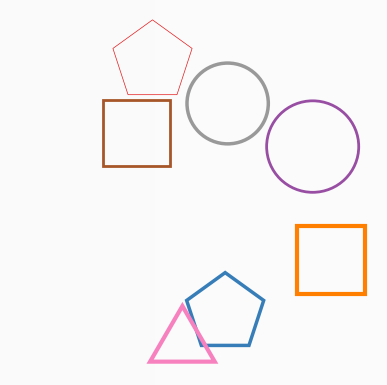[{"shape": "pentagon", "thickness": 0.5, "radius": 0.54, "center": [0.394, 0.841]}, {"shape": "pentagon", "thickness": 2.5, "radius": 0.52, "center": [0.581, 0.187]}, {"shape": "circle", "thickness": 2, "radius": 0.59, "center": [0.807, 0.619]}, {"shape": "square", "thickness": 3, "radius": 0.44, "center": [0.855, 0.325]}, {"shape": "square", "thickness": 2, "radius": 0.43, "center": [0.353, 0.655]}, {"shape": "triangle", "thickness": 3, "radius": 0.48, "center": [0.471, 0.109]}, {"shape": "circle", "thickness": 2.5, "radius": 0.52, "center": [0.587, 0.731]}]